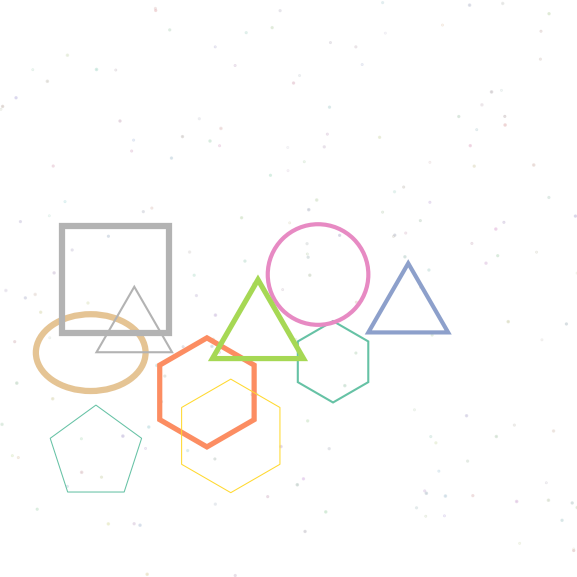[{"shape": "pentagon", "thickness": 0.5, "radius": 0.42, "center": [0.166, 0.214]}, {"shape": "hexagon", "thickness": 1, "radius": 0.35, "center": [0.577, 0.373]}, {"shape": "hexagon", "thickness": 2.5, "radius": 0.47, "center": [0.358, 0.32]}, {"shape": "triangle", "thickness": 2, "radius": 0.4, "center": [0.707, 0.463]}, {"shape": "circle", "thickness": 2, "radius": 0.44, "center": [0.551, 0.524]}, {"shape": "triangle", "thickness": 2.5, "radius": 0.46, "center": [0.447, 0.424]}, {"shape": "hexagon", "thickness": 0.5, "radius": 0.49, "center": [0.4, 0.244]}, {"shape": "oval", "thickness": 3, "radius": 0.47, "center": [0.157, 0.389]}, {"shape": "triangle", "thickness": 1, "radius": 0.38, "center": [0.233, 0.427]}, {"shape": "square", "thickness": 3, "radius": 0.46, "center": [0.201, 0.514]}]